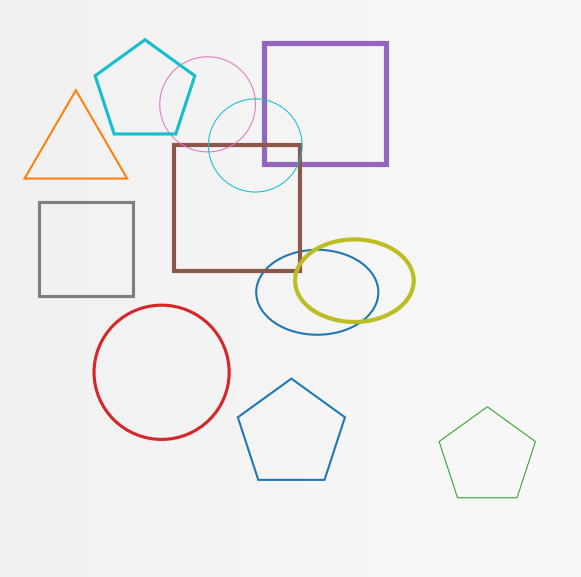[{"shape": "oval", "thickness": 1, "radius": 0.53, "center": [0.546, 0.493]}, {"shape": "pentagon", "thickness": 1, "radius": 0.48, "center": [0.501, 0.247]}, {"shape": "triangle", "thickness": 1, "radius": 0.51, "center": [0.131, 0.741]}, {"shape": "pentagon", "thickness": 0.5, "radius": 0.44, "center": [0.838, 0.208]}, {"shape": "circle", "thickness": 1.5, "radius": 0.58, "center": [0.278, 0.354]}, {"shape": "square", "thickness": 2.5, "radius": 0.52, "center": [0.559, 0.819]}, {"shape": "square", "thickness": 2, "radius": 0.54, "center": [0.407, 0.639]}, {"shape": "circle", "thickness": 0.5, "radius": 0.41, "center": [0.357, 0.818]}, {"shape": "square", "thickness": 1.5, "radius": 0.41, "center": [0.148, 0.568]}, {"shape": "oval", "thickness": 2, "radius": 0.51, "center": [0.61, 0.513]}, {"shape": "pentagon", "thickness": 1.5, "radius": 0.45, "center": [0.249, 0.84]}, {"shape": "circle", "thickness": 0.5, "radius": 0.4, "center": [0.439, 0.747]}]